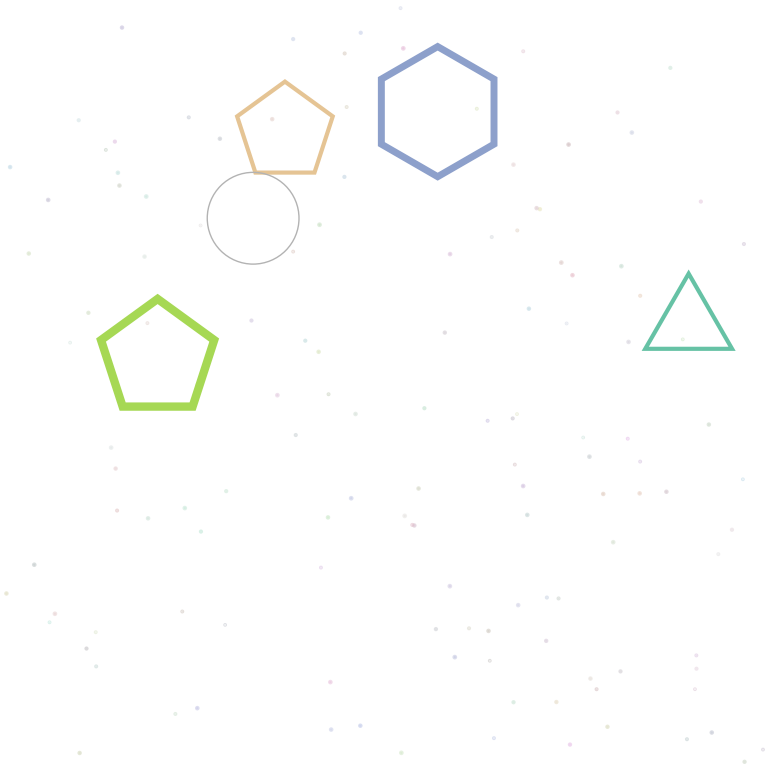[{"shape": "triangle", "thickness": 1.5, "radius": 0.33, "center": [0.894, 0.58]}, {"shape": "hexagon", "thickness": 2.5, "radius": 0.42, "center": [0.568, 0.855]}, {"shape": "pentagon", "thickness": 3, "radius": 0.39, "center": [0.205, 0.534]}, {"shape": "pentagon", "thickness": 1.5, "radius": 0.33, "center": [0.37, 0.829]}, {"shape": "circle", "thickness": 0.5, "radius": 0.3, "center": [0.329, 0.717]}]